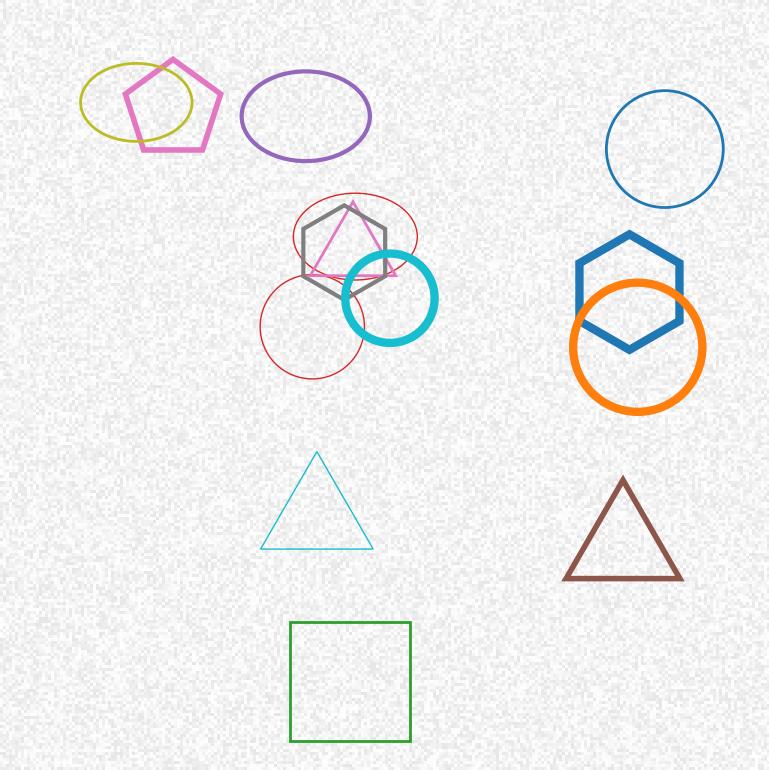[{"shape": "hexagon", "thickness": 3, "radius": 0.37, "center": [0.817, 0.621]}, {"shape": "circle", "thickness": 1, "radius": 0.38, "center": [0.863, 0.806]}, {"shape": "circle", "thickness": 3, "radius": 0.42, "center": [0.828, 0.549]}, {"shape": "square", "thickness": 1, "radius": 0.39, "center": [0.455, 0.115]}, {"shape": "oval", "thickness": 0.5, "radius": 0.4, "center": [0.461, 0.693]}, {"shape": "circle", "thickness": 0.5, "radius": 0.34, "center": [0.406, 0.576]}, {"shape": "oval", "thickness": 1.5, "radius": 0.42, "center": [0.397, 0.849]}, {"shape": "triangle", "thickness": 2, "radius": 0.43, "center": [0.809, 0.291]}, {"shape": "triangle", "thickness": 1, "radius": 0.32, "center": [0.458, 0.674]}, {"shape": "pentagon", "thickness": 2, "radius": 0.33, "center": [0.225, 0.858]}, {"shape": "hexagon", "thickness": 1.5, "radius": 0.31, "center": [0.447, 0.672]}, {"shape": "oval", "thickness": 1, "radius": 0.36, "center": [0.177, 0.867]}, {"shape": "circle", "thickness": 3, "radius": 0.29, "center": [0.506, 0.613]}, {"shape": "triangle", "thickness": 0.5, "radius": 0.42, "center": [0.412, 0.329]}]